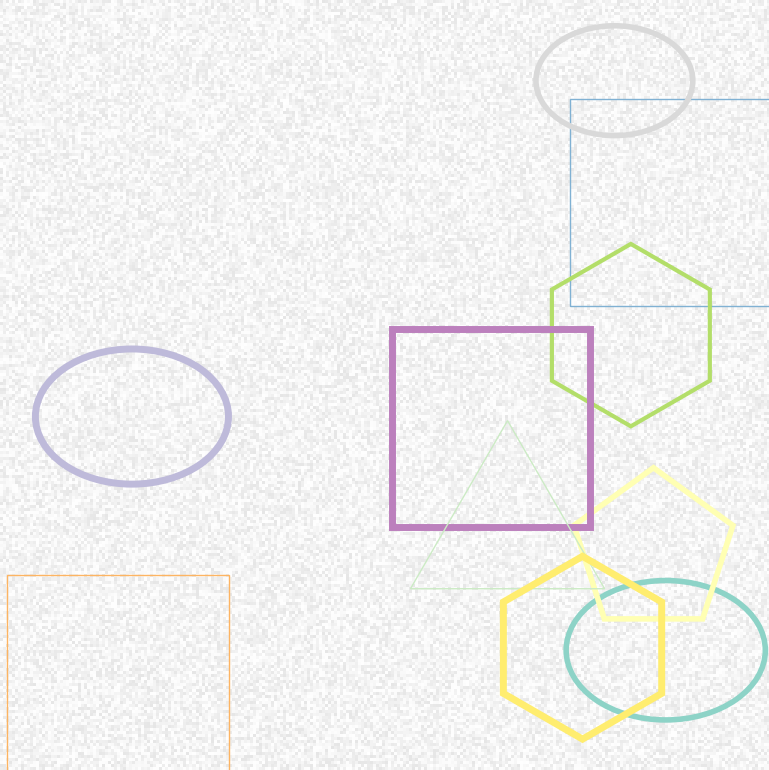[{"shape": "oval", "thickness": 2, "radius": 0.65, "center": [0.865, 0.156]}, {"shape": "pentagon", "thickness": 2, "radius": 0.54, "center": [0.849, 0.284]}, {"shape": "oval", "thickness": 2.5, "radius": 0.63, "center": [0.171, 0.459]}, {"shape": "square", "thickness": 0.5, "radius": 0.67, "center": [0.875, 0.737]}, {"shape": "square", "thickness": 0.5, "radius": 0.72, "center": [0.153, 0.109]}, {"shape": "hexagon", "thickness": 1.5, "radius": 0.59, "center": [0.819, 0.565]}, {"shape": "oval", "thickness": 2, "radius": 0.51, "center": [0.798, 0.895]}, {"shape": "square", "thickness": 2.5, "radius": 0.64, "center": [0.637, 0.444]}, {"shape": "triangle", "thickness": 0.5, "radius": 0.73, "center": [0.659, 0.308]}, {"shape": "hexagon", "thickness": 2.5, "radius": 0.59, "center": [0.757, 0.159]}]